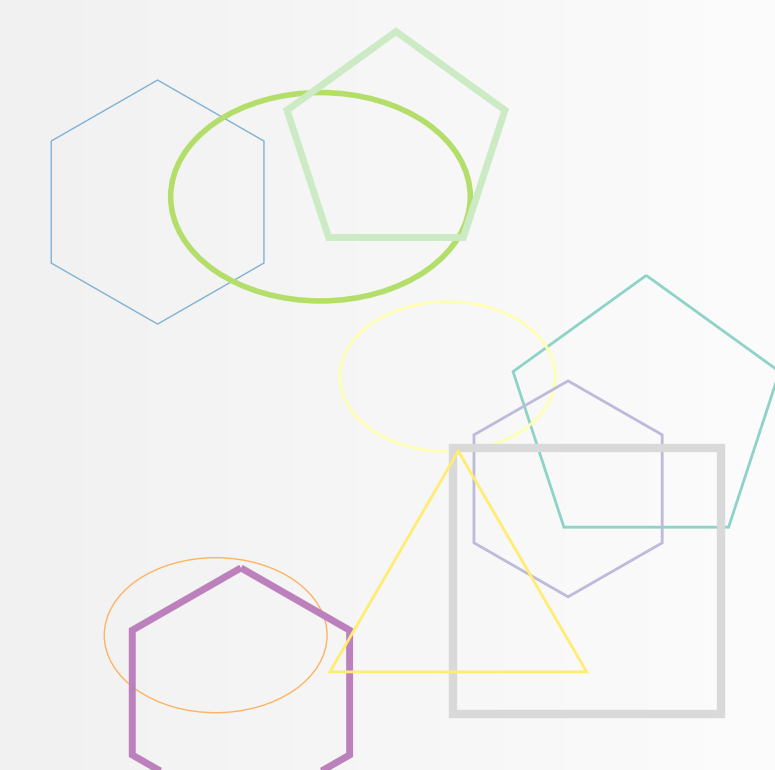[{"shape": "pentagon", "thickness": 1, "radius": 0.9, "center": [0.834, 0.462]}, {"shape": "oval", "thickness": 1, "radius": 0.7, "center": [0.577, 0.511]}, {"shape": "hexagon", "thickness": 1, "radius": 0.7, "center": [0.733, 0.365]}, {"shape": "hexagon", "thickness": 0.5, "radius": 0.79, "center": [0.203, 0.738]}, {"shape": "oval", "thickness": 0.5, "radius": 0.72, "center": [0.278, 0.175]}, {"shape": "oval", "thickness": 2, "radius": 0.97, "center": [0.414, 0.744]}, {"shape": "square", "thickness": 3, "radius": 0.86, "center": [0.757, 0.245]}, {"shape": "hexagon", "thickness": 2.5, "radius": 0.81, "center": [0.311, 0.101]}, {"shape": "pentagon", "thickness": 2.5, "radius": 0.74, "center": [0.511, 0.811]}, {"shape": "triangle", "thickness": 1, "radius": 0.96, "center": [0.591, 0.223]}]